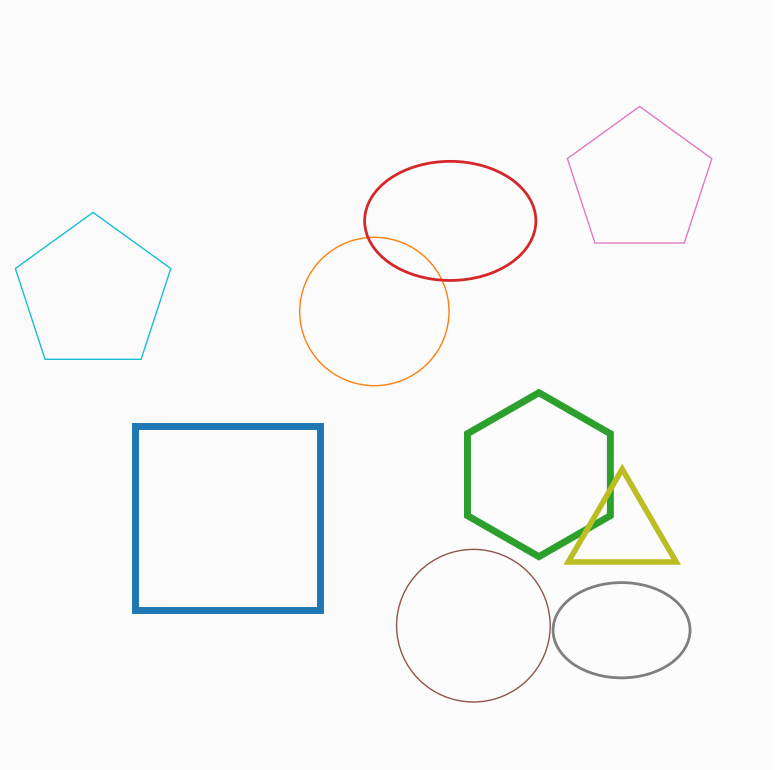[{"shape": "square", "thickness": 2.5, "radius": 0.6, "center": [0.294, 0.327]}, {"shape": "circle", "thickness": 0.5, "radius": 0.48, "center": [0.483, 0.595]}, {"shape": "hexagon", "thickness": 2.5, "radius": 0.53, "center": [0.695, 0.384]}, {"shape": "oval", "thickness": 1, "radius": 0.55, "center": [0.581, 0.713]}, {"shape": "circle", "thickness": 0.5, "radius": 0.5, "center": [0.611, 0.187]}, {"shape": "pentagon", "thickness": 0.5, "radius": 0.49, "center": [0.825, 0.764]}, {"shape": "oval", "thickness": 1, "radius": 0.44, "center": [0.802, 0.182]}, {"shape": "triangle", "thickness": 2, "radius": 0.4, "center": [0.803, 0.31]}, {"shape": "pentagon", "thickness": 0.5, "radius": 0.53, "center": [0.12, 0.619]}]